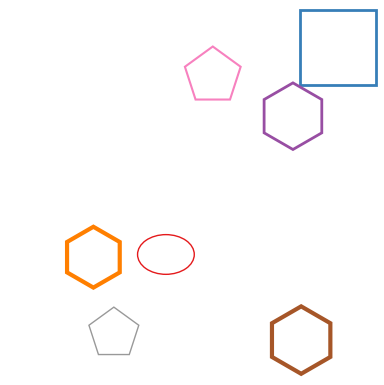[{"shape": "oval", "thickness": 1, "radius": 0.37, "center": [0.431, 0.339]}, {"shape": "square", "thickness": 2, "radius": 0.49, "center": [0.878, 0.876]}, {"shape": "hexagon", "thickness": 2, "radius": 0.43, "center": [0.761, 0.698]}, {"shape": "hexagon", "thickness": 3, "radius": 0.4, "center": [0.243, 0.332]}, {"shape": "hexagon", "thickness": 3, "radius": 0.44, "center": [0.782, 0.117]}, {"shape": "pentagon", "thickness": 1.5, "radius": 0.38, "center": [0.553, 0.803]}, {"shape": "pentagon", "thickness": 1, "radius": 0.34, "center": [0.296, 0.134]}]